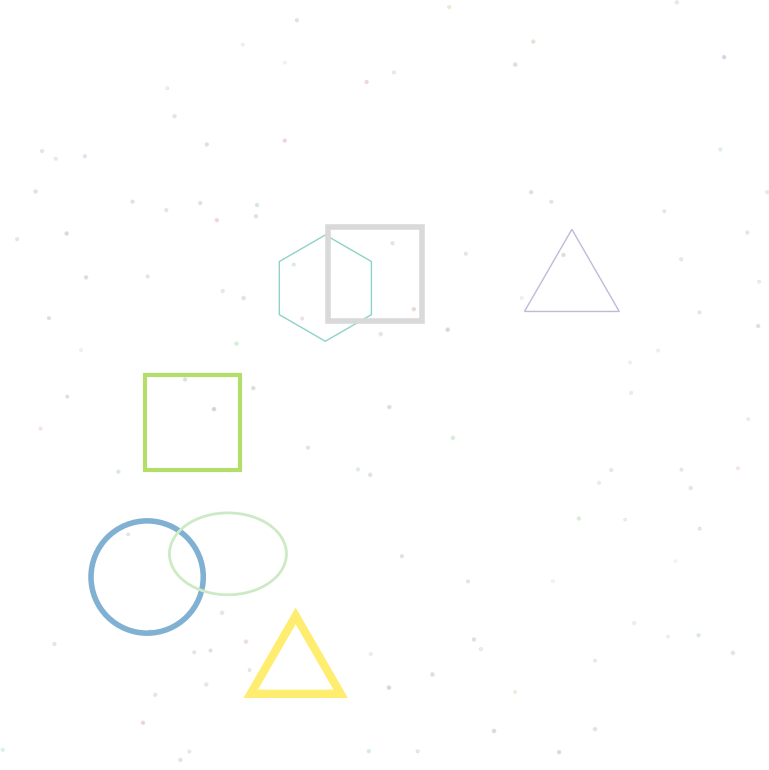[{"shape": "hexagon", "thickness": 0.5, "radius": 0.35, "center": [0.423, 0.626]}, {"shape": "triangle", "thickness": 0.5, "radius": 0.36, "center": [0.743, 0.631]}, {"shape": "circle", "thickness": 2, "radius": 0.36, "center": [0.191, 0.251]}, {"shape": "square", "thickness": 1.5, "radius": 0.31, "center": [0.25, 0.452]}, {"shape": "square", "thickness": 2, "radius": 0.31, "center": [0.488, 0.644]}, {"shape": "oval", "thickness": 1, "radius": 0.38, "center": [0.296, 0.281]}, {"shape": "triangle", "thickness": 3, "radius": 0.34, "center": [0.384, 0.133]}]